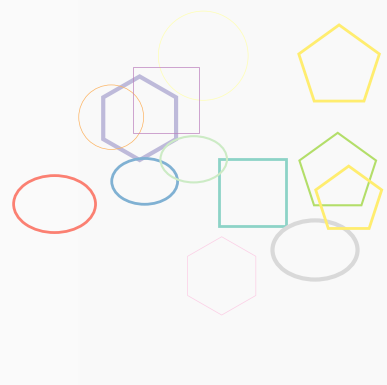[{"shape": "square", "thickness": 2, "radius": 0.44, "center": [0.652, 0.5]}, {"shape": "circle", "thickness": 0.5, "radius": 0.58, "center": [0.524, 0.855]}, {"shape": "hexagon", "thickness": 3, "radius": 0.54, "center": [0.36, 0.693]}, {"shape": "oval", "thickness": 2, "radius": 0.53, "center": [0.141, 0.47]}, {"shape": "oval", "thickness": 2, "radius": 0.42, "center": [0.373, 0.529]}, {"shape": "circle", "thickness": 0.5, "radius": 0.42, "center": [0.287, 0.696]}, {"shape": "pentagon", "thickness": 1.5, "radius": 0.52, "center": [0.872, 0.551]}, {"shape": "hexagon", "thickness": 0.5, "radius": 0.51, "center": [0.572, 0.283]}, {"shape": "oval", "thickness": 3, "radius": 0.55, "center": [0.813, 0.351]}, {"shape": "square", "thickness": 0.5, "radius": 0.43, "center": [0.428, 0.74]}, {"shape": "oval", "thickness": 1.5, "radius": 0.43, "center": [0.5, 0.586]}, {"shape": "pentagon", "thickness": 2, "radius": 0.45, "center": [0.9, 0.479]}, {"shape": "pentagon", "thickness": 2, "radius": 0.55, "center": [0.875, 0.826]}]